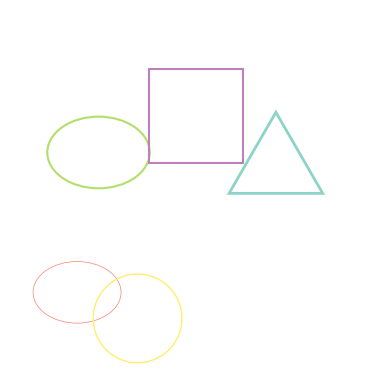[{"shape": "triangle", "thickness": 2, "radius": 0.7, "center": [0.717, 0.568]}, {"shape": "oval", "thickness": 0.5, "radius": 0.57, "center": [0.2, 0.241]}, {"shape": "oval", "thickness": 1.5, "radius": 0.66, "center": [0.256, 0.604]}, {"shape": "square", "thickness": 1.5, "radius": 0.61, "center": [0.51, 0.698]}, {"shape": "circle", "thickness": 1, "radius": 0.58, "center": [0.357, 0.173]}]